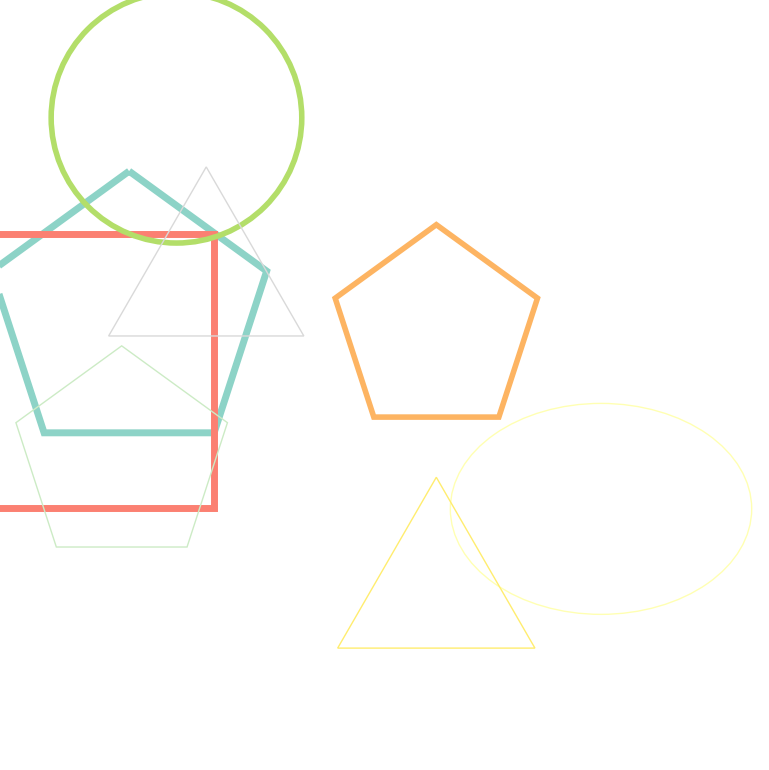[{"shape": "pentagon", "thickness": 2.5, "radius": 0.94, "center": [0.168, 0.59]}, {"shape": "oval", "thickness": 0.5, "radius": 0.98, "center": [0.781, 0.339]}, {"shape": "square", "thickness": 2.5, "radius": 0.89, "center": [0.1, 0.519]}, {"shape": "pentagon", "thickness": 2, "radius": 0.69, "center": [0.567, 0.57]}, {"shape": "circle", "thickness": 2, "radius": 0.81, "center": [0.229, 0.847]}, {"shape": "triangle", "thickness": 0.5, "radius": 0.73, "center": [0.268, 0.637]}, {"shape": "pentagon", "thickness": 0.5, "radius": 0.72, "center": [0.158, 0.406]}, {"shape": "triangle", "thickness": 0.5, "radius": 0.74, "center": [0.567, 0.232]}]